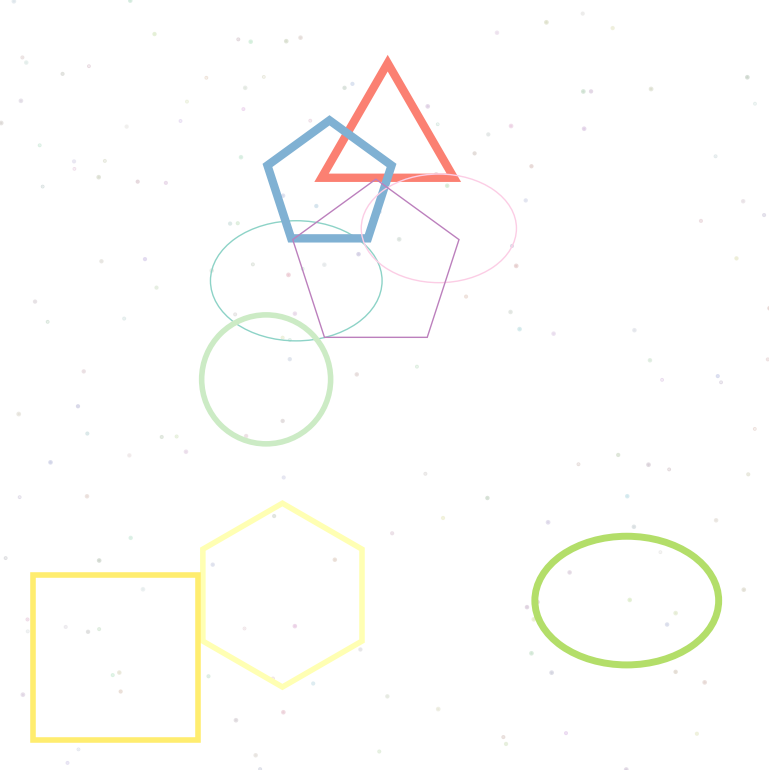[{"shape": "oval", "thickness": 0.5, "radius": 0.56, "center": [0.385, 0.635]}, {"shape": "hexagon", "thickness": 2, "radius": 0.6, "center": [0.367, 0.227]}, {"shape": "triangle", "thickness": 3, "radius": 0.5, "center": [0.504, 0.819]}, {"shape": "pentagon", "thickness": 3, "radius": 0.42, "center": [0.428, 0.759]}, {"shape": "oval", "thickness": 2.5, "radius": 0.6, "center": [0.814, 0.22]}, {"shape": "oval", "thickness": 0.5, "radius": 0.5, "center": [0.57, 0.703]}, {"shape": "pentagon", "thickness": 0.5, "radius": 0.57, "center": [0.488, 0.654]}, {"shape": "circle", "thickness": 2, "radius": 0.42, "center": [0.346, 0.507]}, {"shape": "square", "thickness": 2, "radius": 0.54, "center": [0.15, 0.146]}]